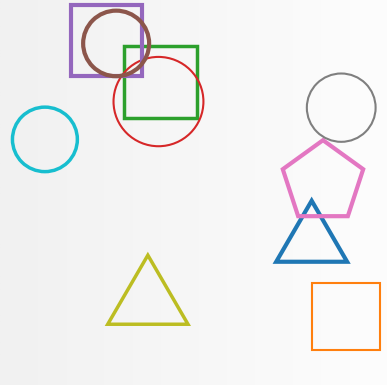[{"shape": "triangle", "thickness": 3, "radius": 0.53, "center": [0.804, 0.373]}, {"shape": "square", "thickness": 1.5, "radius": 0.44, "center": [0.893, 0.178]}, {"shape": "square", "thickness": 2.5, "radius": 0.47, "center": [0.414, 0.787]}, {"shape": "circle", "thickness": 1.5, "radius": 0.58, "center": [0.409, 0.736]}, {"shape": "square", "thickness": 3, "radius": 0.46, "center": [0.275, 0.895]}, {"shape": "circle", "thickness": 3, "radius": 0.43, "center": [0.3, 0.887]}, {"shape": "pentagon", "thickness": 3, "radius": 0.55, "center": [0.834, 0.527]}, {"shape": "circle", "thickness": 1.5, "radius": 0.44, "center": [0.881, 0.72]}, {"shape": "triangle", "thickness": 2.5, "radius": 0.6, "center": [0.382, 0.218]}, {"shape": "circle", "thickness": 2.5, "radius": 0.42, "center": [0.116, 0.638]}]